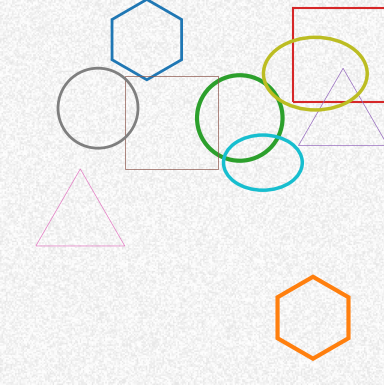[{"shape": "hexagon", "thickness": 2, "radius": 0.52, "center": [0.381, 0.897]}, {"shape": "hexagon", "thickness": 3, "radius": 0.53, "center": [0.813, 0.175]}, {"shape": "circle", "thickness": 3, "radius": 0.56, "center": [0.623, 0.694]}, {"shape": "square", "thickness": 1.5, "radius": 0.61, "center": [0.883, 0.857]}, {"shape": "triangle", "thickness": 0.5, "radius": 0.67, "center": [0.891, 0.689]}, {"shape": "square", "thickness": 0.5, "radius": 0.6, "center": [0.445, 0.682]}, {"shape": "triangle", "thickness": 0.5, "radius": 0.67, "center": [0.209, 0.428]}, {"shape": "circle", "thickness": 2, "radius": 0.52, "center": [0.255, 0.719]}, {"shape": "oval", "thickness": 2.5, "radius": 0.67, "center": [0.819, 0.809]}, {"shape": "oval", "thickness": 2.5, "radius": 0.51, "center": [0.683, 0.578]}]